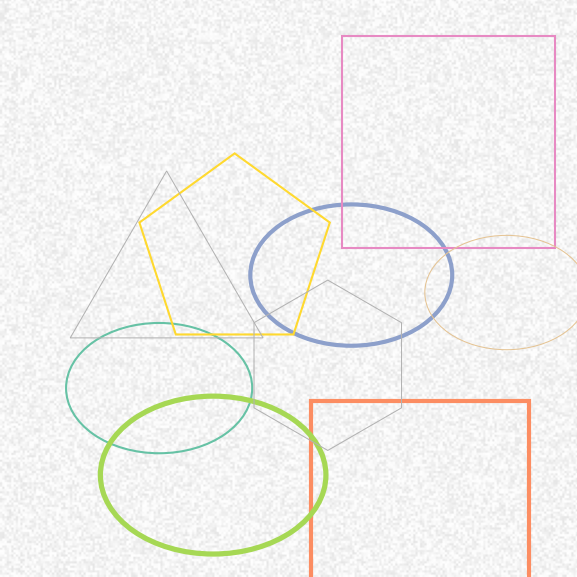[{"shape": "oval", "thickness": 1, "radius": 0.81, "center": [0.276, 0.327]}, {"shape": "square", "thickness": 2, "radius": 0.94, "center": [0.728, 0.117]}, {"shape": "oval", "thickness": 2, "radius": 0.87, "center": [0.608, 0.523]}, {"shape": "square", "thickness": 1, "radius": 0.92, "center": [0.777, 0.753]}, {"shape": "oval", "thickness": 2.5, "radius": 0.98, "center": [0.369, 0.176]}, {"shape": "pentagon", "thickness": 1, "radius": 0.87, "center": [0.406, 0.56]}, {"shape": "oval", "thickness": 0.5, "radius": 0.71, "center": [0.877, 0.493]}, {"shape": "triangle", "thickness": 0.5, "radius": 0.96, "center": [0.289, 0.51]}, {"shape": "hexagon", "thickness": 0.5, "radius": 0.74, "center": [0.568, 0.367]}]